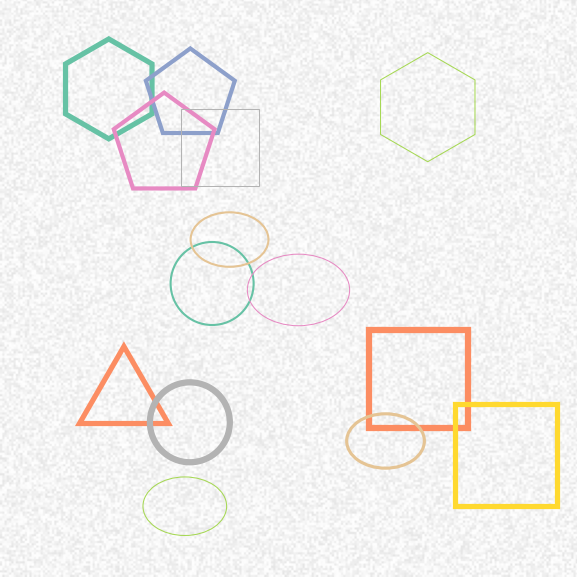[{"shape": "hexagon", "thickness": 2.5, "radius": 0.43, "center": [0.188, 0.845]}, {"shape": "circle", "thickness": 1, "radius": 0.36, "center": [0.367, 0.508]}, {"shape": "triangle", "thickness": 2.5, "radius": 0.44, "center": [0.215, 0.31]}, {"shape": "square", "thickness": 3, "radius": 0.43, "center": [0.725, 0.343]}, {"shape": "pentagon", "thickness": 2, "radius": 0.4, "center": [0.33, 0.834]}, {"shape": "pentagon", "thickness": 2, "radius": 0.46, "center": [0.284, 0.747]}, {"shape": "oval", "thickness": 0.5, "radius": 0.44, "center": [0.517, 0.497]}, {"shape": "hexagon", "thickness": 0.5, "radius": 0.47, "center": [0.741, 0.814]}, {"shape": "oval", "thickness": 0.5, "radius": 0.36, "center": [0.32, 0.123]}, {"shape": "square", "thickness": 2.5, "radius": 0.44, "center": [0.876, 0.211]}, {"shape": "oval", "thickness": 1, "radius": 0.34, "center": [0.397, 0.584]}, {"shape": "oval", "thickness": 1.5, "radius": 0.34, "center": [0.668, 0.236]}, {"shape": "square", "thickness": 0.5, "radius": 0.34, "center": [0.381, 0.744]}, {"shape": "circle", "thickness": 3, "radius": 0.35, "center": [0.329, 0.268]}]